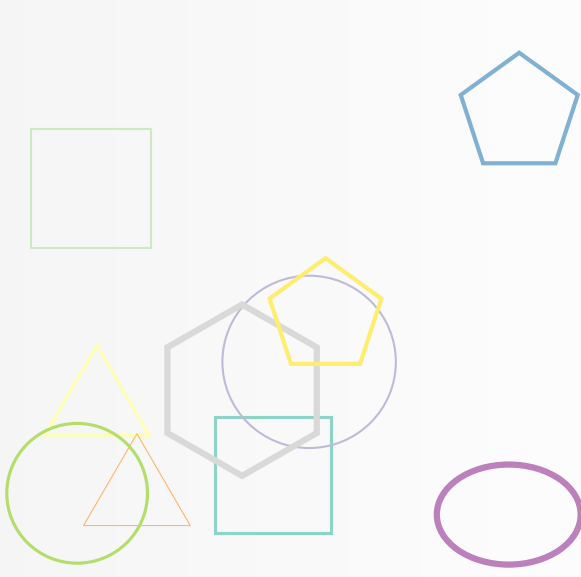[{"shape": "square", "thickness": 1.5, "radius": 0.5, "center": [0.47, 0.176]}, {"shape": "triangle", "thickness": 1.5, "radius": 0.52, "center": [0.167, 0.297]}, {"shape": "circle", "thickness": 1, "radius": 0.75, "center": [0.532, 0.373]}, {"shape": "pentagon", "thickness": 2, "radius": 0.53, "center": [0.893, 0.802]}, {"shape": "triangle", "thickness": 0.5, "radius": 0.53, "center": [0.236, 0.142]}, {"shape": "circle", "thickness": 1.5, "radius": 0.61, "center": [0.133, 0.145]}, {"shape": "hexagon", "thickness": 3, "radius": 0.74, "center": [0.416, 0.324]}, {"shape": "oval", "thickness": 3, "radius": 0.62, "center": [0.875, 0.108]}, {"shape": "square", "thickness": 1, "radius": 0.52, "center": [0.156, 0.672]}, {"shape": "pentagon", "thickness": 2, "radius": 0.51, "center": [0.56, 0.451]}]